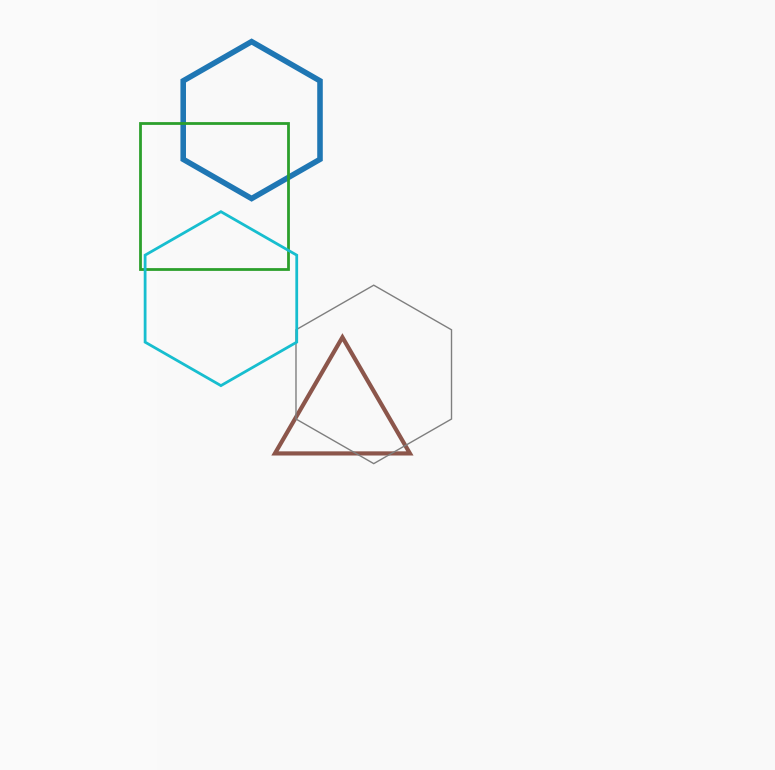[{"shape": "hexagon", "thickness": 2, "radius": 0.51, "center": [0.325, 0.844]}, {"shape": "square", "thickness": 1, "radius": 0.48, "center": [0.276, 0.745]}, {"shape": "triangle", "thickness": 1.5, "radius": 0.5, "center": [0.442, 0.461]}, {"shape": "hexagon", "thickness": 0.5, "radius": 0.58, "center": [0.482, 0.514]}, {"shape": "hexagon", "thickness": 1, "radius": 0.56, "center": [0.285, 0.612]}]